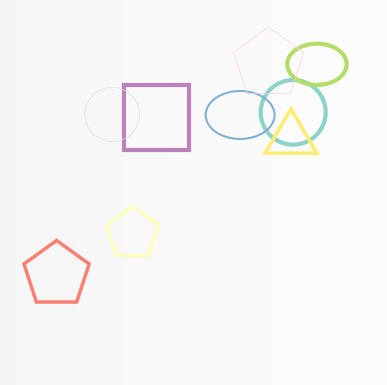[{"shape": "circle", "thickness": 3, "radius": 0.42, "center": [0.757, 0.708]}, {"shape": "pentagon", "thickness": 2, "radius": 0.35, "center": [0.342, 0.393]}, {"shape": "pentagon", "thickness": 2.5, "radius": 0.44, "center": [0.146, 0.287]}, {"shape": "oval", "thickness": 1.5, "radius": 0.44, "center": [0.62, 0.701]}, {"shape": "oval", "thickness": 3, "radius": 0.38, "center": [0.818, 0.833]}, {"shape": "pentagon", "thickness": 0.5, "radius": 0.48, "center": [0.693, 0.835]}, {"shape": "square", "thickness": 3, "radius": 0.42, "center": [0.404, 0.694]}, {"shape": "circle", "thickness": 0.5, "radius": 0.35, "center": [0.29, 0.703]}, {"shape": "triangle", "thickness": 2.5, "radius": 0.38, "center": [0.751, 0.641]}]